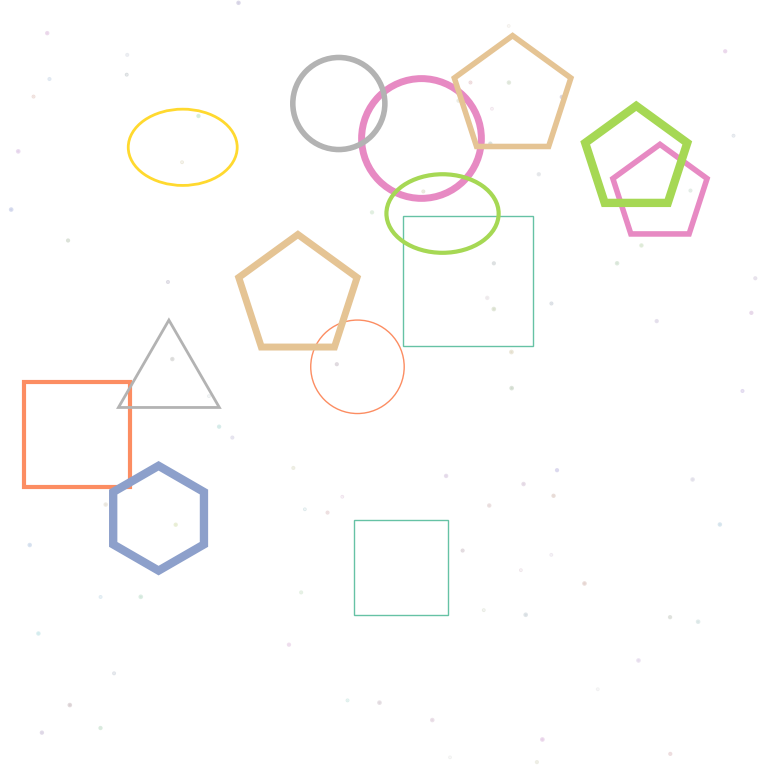[{"shape": "square", "thickness": 0.5, "radius": 0.42, "center": [0.608, 0.635]}, {"shape": "square", "thickness": 0.5, "radius": 0.31, "center": [0.521, 0.263]}, {"shape": "square", "thickness": 1.5, "radius": 0.34, "center": [0.1, 0.436]}, {"shape": "circle", "thickness": 0.5, "radius": 0.3, "center": [0.464, 0.524]}, {"shape": "hexagon", "thickness": 3, "radius": 0.34, "center": [0.206, 0.327]}, {"shape": "circle", "thickness": 2.5, "radius": 0.39, "center": [0.547, 0.82]}, {"shape": "pentagon", "thickness": 2, "radius": 0.32, "center": [0.857, 0.748]}, {"shape": "pentagon", "thickness": 3, "radius": 0.35, "center": [0.826, 0.793]}, {"shape": "oval", "thickness": 1.5, "radius": 0.36, "center": [0.575, 0.723]}, {"shape": "oval", "thickness": 1, "radius": 0.35, "center": [0.237, 0.809]}, {"shape": "pentagon", "thickness": 2, "radius": 0.4, "center": [0.666, 0.874]}, {"shape": "pentagon", "thickness": 2.5, "radius": 0.4, "center": [0.387, 0.615]}, {"shape": "triangle", "thickness": 1, "radius": 0.38, "center": [0.219, 0.509]}, {"shape": "circle", "thickness": 2, "radius": 0.3, "center": [0.44, 0.866]}]